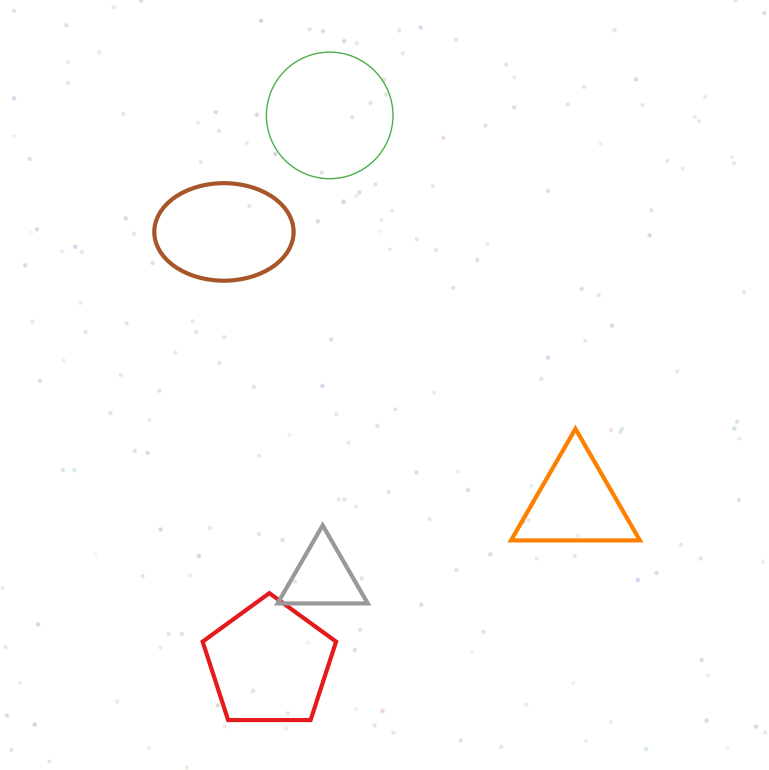[{"shape": "pentagon", "thickness": 1.5, "radius": 0.46, "center": [0.35, 0.139]}, {"shape": "circle", "thickness": 0.5, "radius": 0.41, "center": [0.428, 0.85]}, {"shape": "triangle", "thickness": 1.5, "radius": 0.48, "center": [0.747, 0.346]}, {"shape": "oval", "thickness": 1.5, "radius": 0.45, "center": [0.291, 0.699]}, {"shape": "triangle", "thickness": 1.5, "radius": 0.34, "center": [0.419, 0.25]}]